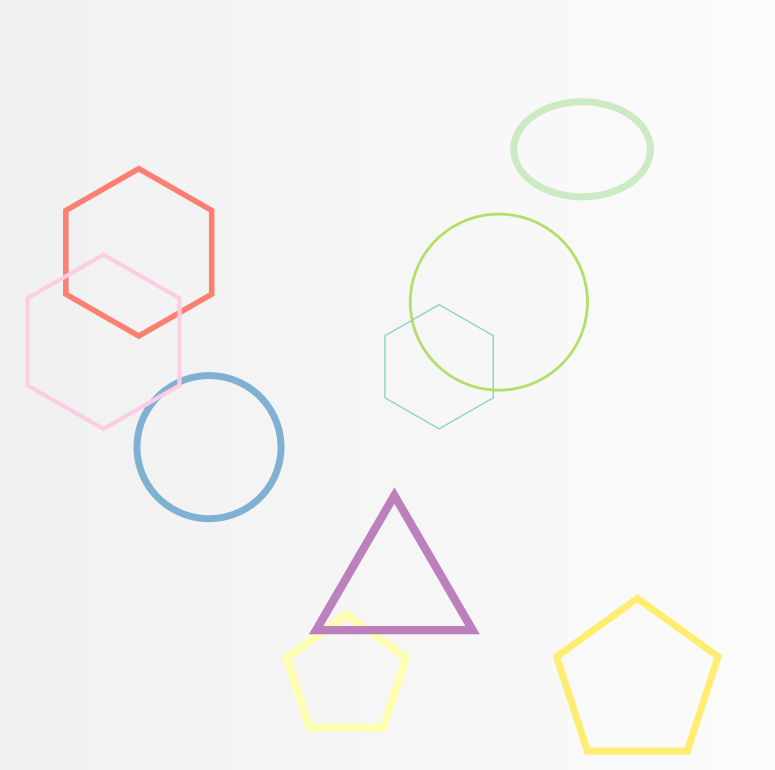[{"shape": "hexagon", "thickness": 0.5, "radius": 0.4, "center": [0.567, 0.524]}, {"shape": "pentagon", "thickness": 3, "radius": 0.41, "center": [0.447, 0.121]}, {"shape": "hexagon", "thickness": 2, "radius": 0.54, "center": [0.179, 0.672]}, {"shape": "circle", "thickness": 2.5, "radius": 0.46, "center": [0.27, 0.419]}, {"shape": "circle", "thickness": 1, "radius": 0.57, "center": [0.644, 0.608]}, {"shape": "hexagon", "thickness": 1.5, "radius": 0.57, "center": [0.134, 0.556]}, {"shape": "triangle", "thickness": 3, "radius": 0.58, "center": [0.509, 0.24]}, {"shape": "oval", "thickness": 2.5, "radius": 0.44, "center": [0.751, 0.806]}, {"shape": "pentagon", "thickness": 2.5, "radius": 0.55, "center": [0.822, 0.113]}]